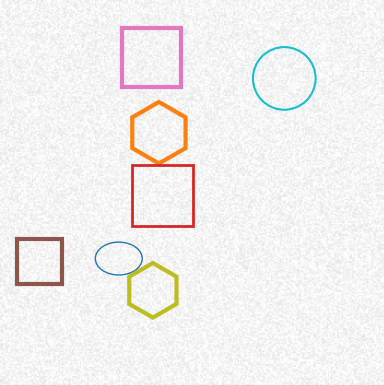[{"shape": "oval", "thickness": 1, "radius": 0.3, "center": [0.308, 0.328]}, {"shape": "hexagon", "thickness": 3, "radius": 0.4, "center": [0.413, 0.655]}, {"shape": "square", "thickness": 2, "radius": 0.4, "center": [0.423, 0.492]}, {"shape": "square", "thickness": 3, "radius": 0.29, "center": [0.102, 0.32]}, {"shape": "square", "thickness": 3, "radius": 0.38, "center": [0.393, 0.85]}, {"shape": "hexagon", "thickness": 3, "radius": 0.35, "center": [0.397, 0.246]}, {"shape": "circle", "thickness": 1.5, "radius": 0.41, "center": [0.738, 0.796]}]